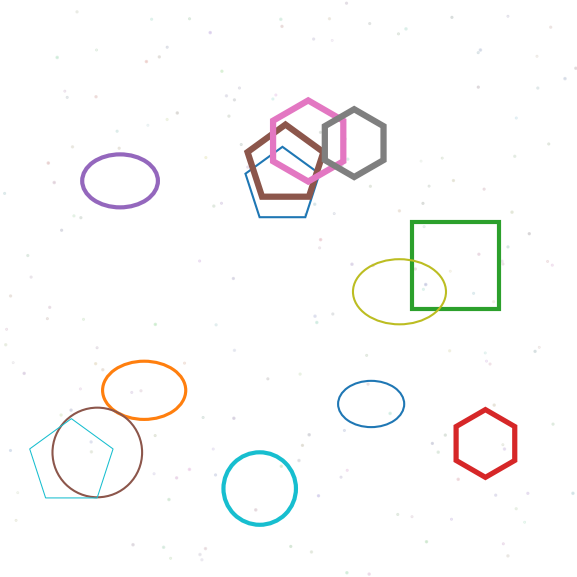[{"shape": "pentagon", "thickness": 1, "radius": 0.34, "center": [0.489, 0.678]}, {"shape": "oval", "thickness": 1, "radius": 0.29, "center": [0.643, 0.3]}, {"shape": "oval", "thickness": 1.5, "radius": 0.36, "center": [0.25, 0.323]}, {"shape": "square", "thickness": 2, "radius": 0.38, "center": [0.789, 0.54]}, {"shape": "hexagon", "thickness": 2.5, "radius": 0.29, "center": [0.841, 0.231]}, {"shape": "oval", "thickness": 2, "radius": 0.33, "center": [0.208, 0.686]}, {"shape": "circle", "thickness": 1, "radius": 0.39, "center": [0.168, 0.216]}, {"shape": "pentagon", "thickness": 3, "radius": 0.35, "center": [0.494, 0.714]}, {"shape": "hexagon", "thickness": 3, "radius": 0.35, "center": [0.534, 0.755]}, {"shape": "hexagon", "thickness": 3, "radius": 0.29, "center": [0.613, 0.751]}, {"shape": "oval", "thickness": 1, "radius": 0.4, "center": [0.692, 0.494]}, {"shape": "circle", "thickness": 2, "radius": 0.31, "center": [0.45, 0.153]}, {"shape": "pentagon", "thickness": 0.5, "radius": 0.38, "center": [0.124, 0.198]}]